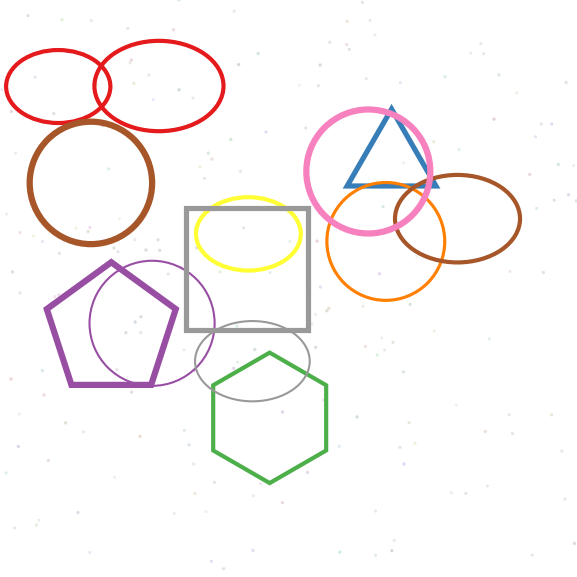[{"shape": "oval", "thickness": 2, "radius": 0.45, "center": [0.101, 0.849]}, {"shape": "oval", "thickness": 2, "radius": 0.56, "center": [0.275, 0.85]}, {"shape": "triangle", "thickness": 2.5, "radius": 0.44, "center": [0.678, 0.721]}, {"shape": "hexagon", "thickness": 2, "radius": 0.56, "center": [0.467, 0.276]}, {"shape": "pentagon", "thickness": 3, "radius": 0.59, "center": [0.193, 0.428]}, {"shape": "circle", "thickness": 1, "radius": 0.54, "center": [0.263, 0.439]}, {"shape": "circle", "thickness": 1.5, "radius": 0.51, "center": [0.668, 0.581]}, {"shape": "oval", "thickness": 2, "radius": 0.45, "center": [0.43, 0.594]}, {"shape": "oval", "thickness": 2, "radius": 0.54, "center": [0.792, 0.62]}, {"shape": "circle", "thickness": 3, "radius": 0.53, "center": [0.157, 0.682]}, {"shape": "circle", "thickness": 3, "radius": 0.54, "center": [0.638, 0.702]}, {"shape": "square", "thickness": 2.5, "radius": 0.53, "center": [0.427, 0.534]}, {"shape": "oval", "thickness": 1, "radius": 0.5, "center": [0.437, 0.374]}]